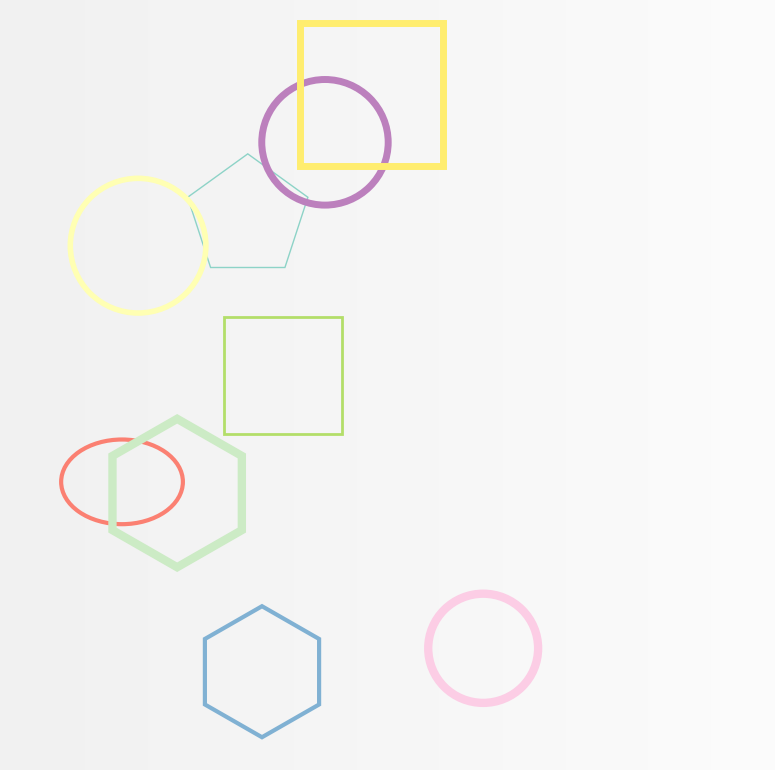[{"shape": "pentagon", "thickness": 0.5, "radius": 0.41, "center": [0.32, 0.719]}, {"shape": "circle", "thickness": 2, "radius": 0.44, "center": [0.178, 0.681]}, {"shape": "oval", "thickness": 1.5, "radius": 0.39, "center": [0.157, 0.374]}, {"shape": "hexagon", "thickness": 1.5, "radius": 0.43, "center": [0.338, 0.128]}, {"shape": "square", "thickness": 1, "radius": 0.38, "center": [0.366, 0.512]}, {"shape": "circle", "thickness": 3, "radius": 0.35, "center": [0.623, 0.158]}, {"shape": "circle", "thickness": 2.5, "radius": 0.41, "center": [0.419, 0.815]}, {"shape": "hexagon", "thickness": 3, "radius": 0.48, "center": [0.229, 0.36]}, {"shape": "square", "thickness": 2.5, "radius": 0.46, "center": [0.479, 0.877]}]